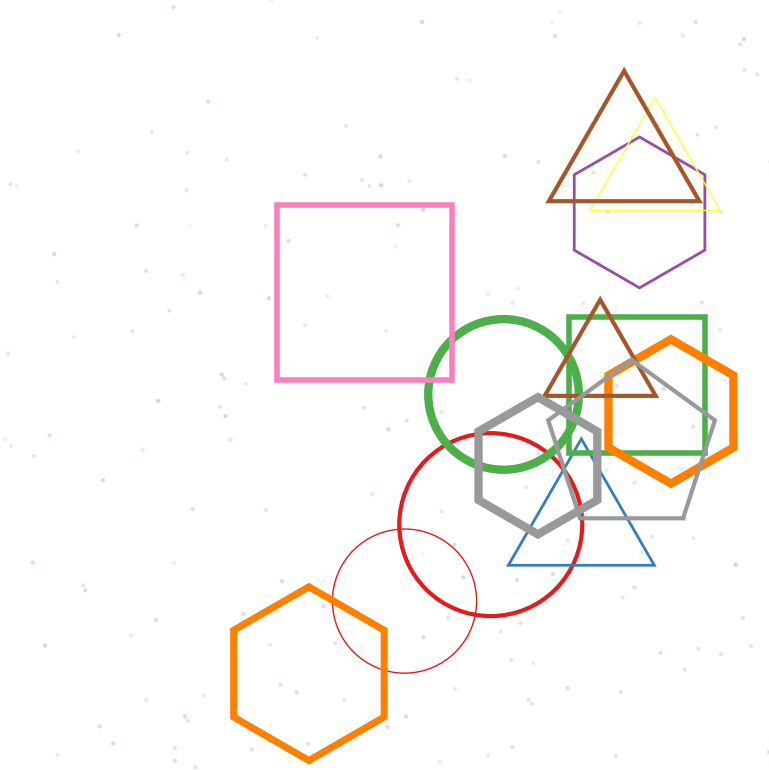[{"shape": "circle", "thickness": 1.5, "radius": 0.59, "center": [0.637, 0.319]}, {"shape": "circle", "thickness": 0.5, "radius": 0.47, "center": [0.525, 0.219]}, {"shape": "triangle", "thickness": 1, "radius": 0.55, "center": [0.755, 0.321]}, {"shape": "circle", "thickness": 3, "radius": 0.49, "center": [0.654, 0.488]}, {"shape": "square", "thickness": 2, "radius": 0.44, "center": [0.827, 0.5]}, {"shape": "hexagon", "thickness": 1, "radius": 0.49, "center": [0.831, 0.724]}, {"shape": "hexagon", "thickness": 2.5, "radius": 0.56, "center": [0.401, 0.125]}, {"shape": "hexagon", "thickness": 3, "radius": 0.47, "center": [0.871, 0.466]}, {"shape": "triangle", "thickness": 0.5, "radius": 0.49, "center": [0.851, 0.776]}, {"shape": "triangle", "thickness": 1.5, "radius": 0.42, "center": [0.779, 0.528]}, {"shape": "triangle", "thickness": 1.5, "radius": 0.56, "center": [0.811, 0.795]}, {"shape": "square", "thickness": 2, "radius": 0.57, "center": [0.473, 0.62]}, {"shape": "hexagon", "thickness": 3, "radius": 0.45, "center": [0.699, 0.395]}, {"shape": "pentagon", "thickness": 1.5, "radius": 0.57, "center": [0.82, 0.419]}]